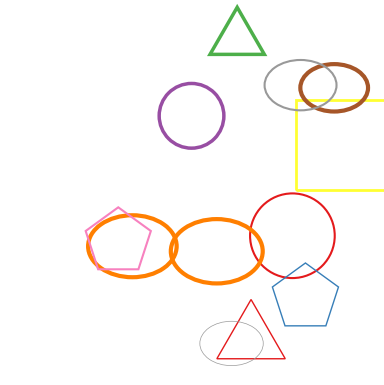[{"shape": "circle", "thickness": 1.5, "radius": 0.55, "center": [0.759, 0.388]}, {"shape": "triangle", "thickness": 1, "radius": 0.51, "center": [0.652, 0.119]}, {"shape": "pentagon", "thickness": 1, "radius": 0.45, "center": [0.793, 0.227]}, {"shape": "triangle", "thickness": 2.5, "radius": 0.41, "center": [0.616, 0.9]}, {"shape": "circle", "thickness": 2.5, "radius": 0.42, "center": [0.497, 0.699]}, {"shape": "oval", "thickness": 3, "radius": 0.57, "center": [0.344, 0.36]}, {"shape": "oval", "thickness": 3, "radius": 0.6, "center": [0.563, 0.347]}, {"shape": "square", "thickness": 2, "radius": 0.58, "center": [0.884, 0.624]}, {"shape": "oval", "thickness": 3, "radius": 0.44, "center": [0.868, 0.772]}, {"shape": "pentagon", "thickness": 1.5, "radius": 0.44, "center": [0.307, 0.373]}, {"shape": "oval", "thickness": 1.5, "radius": 0.47, "center": [0.781, 0.779]}, {"shape": "oval", "thickness": 0.5, "radius": 0.41, "center": [0.601, 0.108]}]